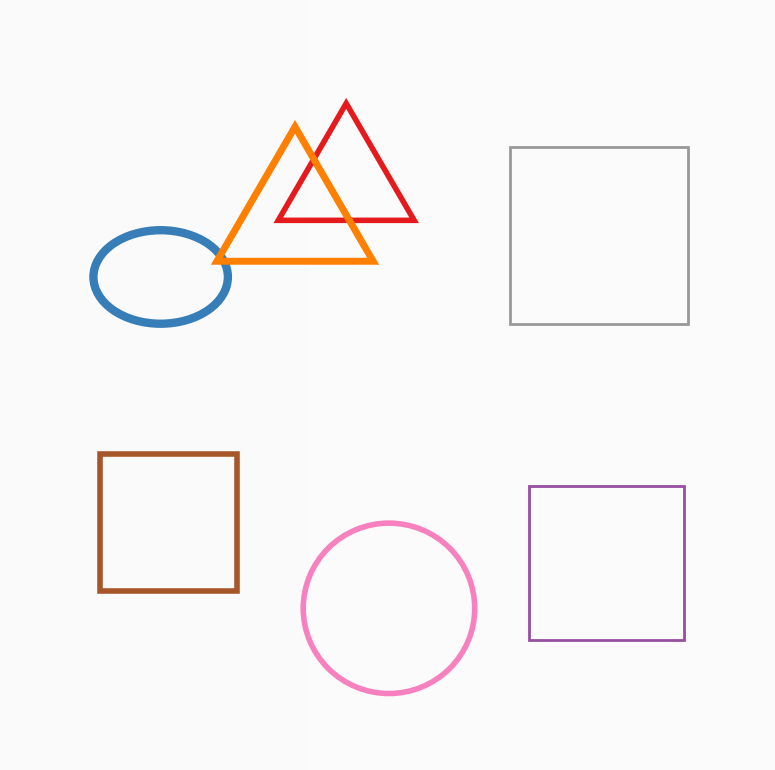[{"shape": "triangle", "thickness": 2, "radius": 0.51, "center": [0.447, 0.764]}, {"shape": "oval", "thickness": 3, "radius": 0.43, "center": [0.207, 0.64]}, {"shape": "square", "thickness": 1, "radius": 0.5, "center": [0.783, 0.269]}, {"shape": "triangle", "thickness": 2.5, "radius": 0.58, "center": [0.381, 0.719]}, {"shape": "square", "thickness": 2, "radius": 0.44, "center": [0.218, 0.321]}, {"shape": "circle", "thickness": 2, "radius": 0.55, "center": [0.502, 0.21]}, {"shape": "square", "thickness": 1, "radius": 0.58, "center": [0.773, 0.694]}]